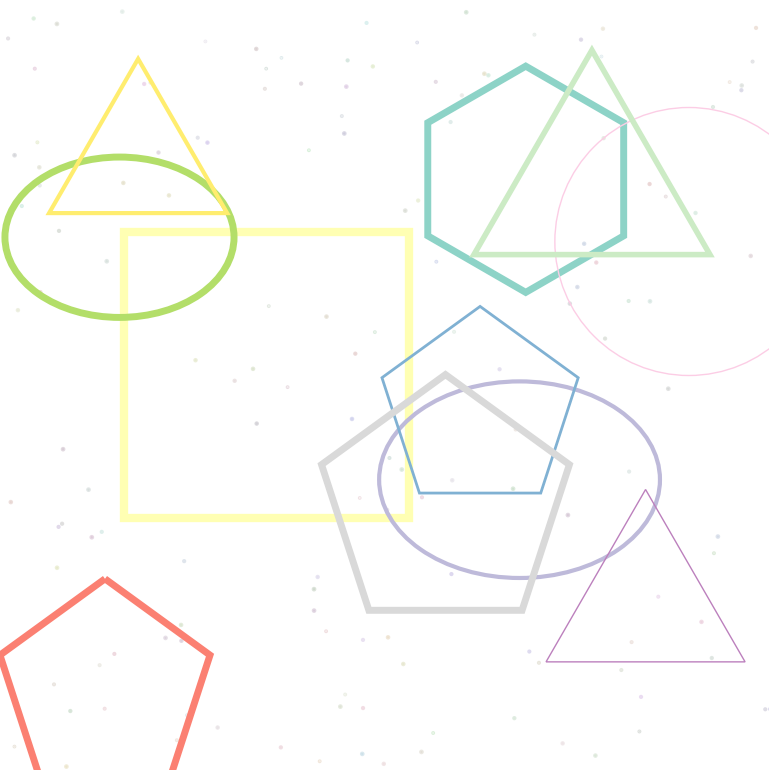[{"shape": "hexagon", "thickness": 2.5, "radius": 0.73, "center": [0.683, 0.767]}, {"shape": "square", "thickness": 3, "radius": 0.93, "center": [0.346, 0.513]}, {"shape": "oval", "thickness": 1.5, "radius": 0.91, "center": [0.675, 0.377]}, {"shape": "pentagon", "thickness": 2.5, "radius": 0.72, "center": [0.136, 0.105]}, {"shape": "pentagon", "thickness": 1, "radius": 0.67, "center": [0.623, 0.468]}, {"shape": "oval", "thickness": 2.5, "radius": 0.74, "center": [0.155, 0.692]}, {"shape": "circle", "thickness": 0.5, "radius": 0.87, "center": [0.895, 0.686]}, {"shape": "pentagon", "thickness": 2.5, "radius": 0.85, "center": [0.579, 0.344]}, {"shape": "triangle", "thickness": 0.5, "radius": 0.75, "center": [0.838, 0.215]}, {"shape": "triangle", "thickness": 2, "radius": 0.88, "center": [0.769, 0.758]}, {"shape": "triangle", "thickness": 1.5, "radius": 0.67, "center": [0.179, 0.79]}]